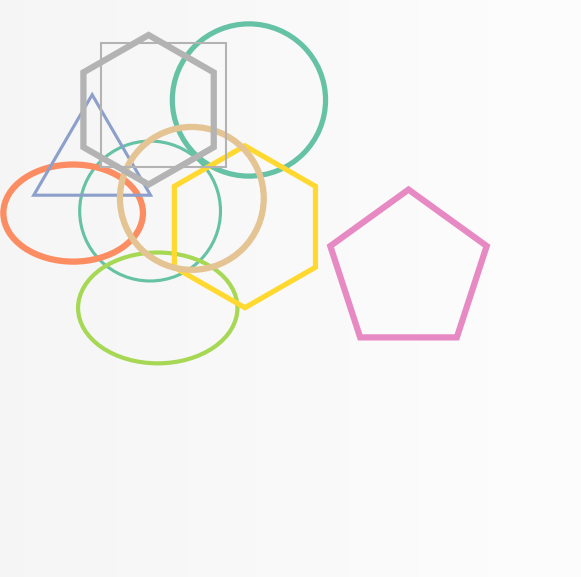[{"shape": "circle", "thickness": 1.5, "radius": 0.61, "center": [0.258, 0.634]}, {"shape": "circle", "thickness": 2.5, "radius": 0.66, "center": [0.428, 0.826]}, {"shape": "oval", "thickness": 3, "radius": 0.6, "center": [0.126, 0.63]}, {"shape": "triangle", "thickness": 1.5, "radius": 0.58, "center": [0.159, 0.719]}, {"shape": "pentagon", "thickness": 3, "radius": 0.71, "center": [0.703, 0.529]}, {"shape": "oval", "thickness": 2, "radius": 0.69, "center": [0.271, 0.466]}, {"shape": "hexagon", "thickness": 2.5, "radius": 0.7, "center": [0.421, 0.606]}, {"shape": "circle", "thickness": 3, "radius": 0.62, "center": [0.33, 0.656]}, {"shape": "hexagon", "thickness": 3, "radius": 0.65, "center": [0.256, 0.809]}, {"shape": "square", "thickness": 1, "radius": 0.54, "center": [0.281, 0.818]}]